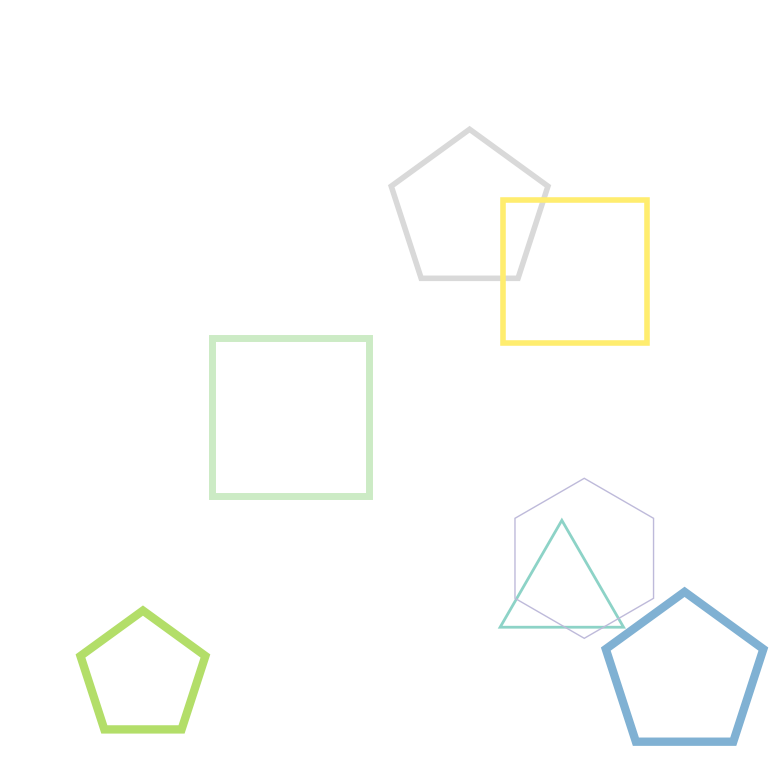[{"shape": "triangle", "thickness": 1, "radius": 0.46, "center": [0.73, 0.232]}, {"shape": "hexagon", "thickness": 0.5, "radius": 0.52, "center": [0.759, 0.275]}, {"shape": "pentagon", "thickness": 3, "radius": 0.54, "center": [0.889, 0.124]}, {"shape": "pentagon", "thickness": 3, "radius": 0.43, "center": [0.186, 0.122]}, {"shape": "pentagon", "thickness": 2, "radius": 0.53, "center": [0.61, 0.725]}, {"shape": "square", "thickness": 2.5, "radius": 0.51, "center": [0.377, 0.458]}, {"shape": "square", "thickness": 2, "radius": 0.46, "center": [0.747, 0.647]}]